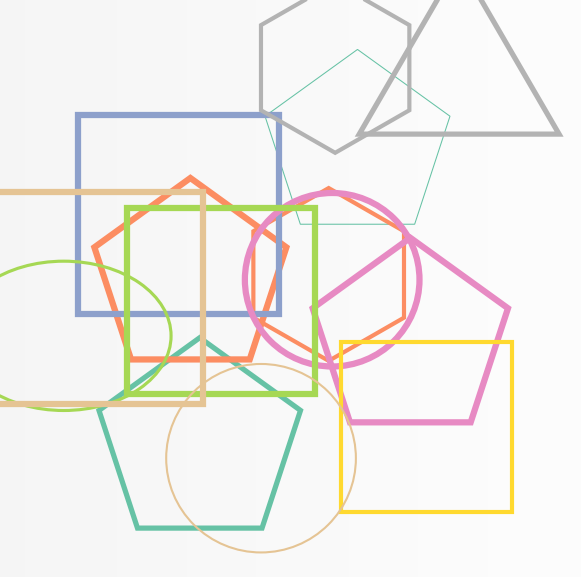[{"shape": "pentagon", "thickness": 0.5, "radius": 0.84, "center": [0.615, 0.746]}, {"shape": "pentagon", "thickness": 2.5, "radius": 0.91, "center": [0.344, 0.232]}, {"shape": "pentagon", "thickness": 3, "radius": 0.87, "center": [0.328, 0.517]}, {"shape": "hexagon", "thickness": 2, "radius": 0.75, "center": [0.565, 0.524]}, {"shape": "square", "thickness": 3, "radius": 0.86, "center": [0.307, 0.628]}, {"shape": "pentagon", "thickness": 3, "radius": 0.88, "center": [0.706, 0.411]}, {"shape": "circle", "thickness": 3, "radius": 0.75, "center": [0.571, 0.515]}, {"shape": "oval", "thickness": 1.5, "radius": 0.92, "center": [0.11, 0.418]}, {"shape": "square", "thickness": 3, "radius": 0.81, "center": [0.38, 0.478]}, {"shape": "square", "thickness": 2, "radius": 0.74, "center": [0.733, 0.26]}, {"shape": "circle", "thickness": 1, "radius": 0.82, "center": [0.449, 0.206]}, {"shape": "square", "thickness": 3, "radius": 0.92, "center": [0.165, 0.483]}, {"shape": "hexagon", "thickness": 2, "radius": 0.74, "center": [0.577, 0.882]}, {"shape": "triangle", "thickness": 2.5, "radius": 0.99, "center": [0.79, 0.866]}]